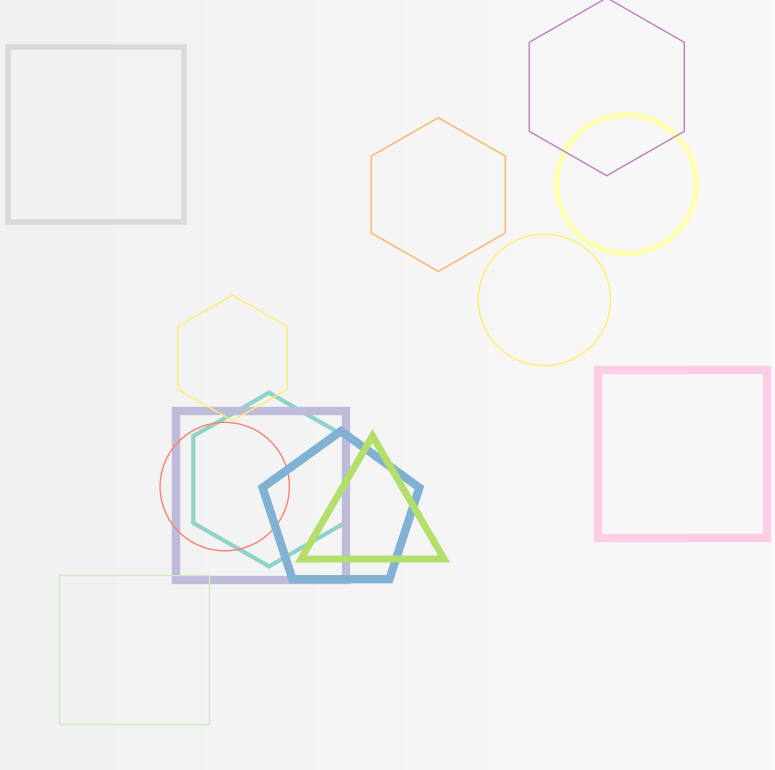[{"shape": "hexagon", "thickness": 1.5, "radius": 0.56, "center": [0.347, 0.377]}, {"shape": "circle", "thickness": 2, "radius": 0.45, "center": [0.808, 0.761]}, {"shape": "square", "thickness": 3, "radius": 0.55, "center": [0.337, 0.356]}, {"shape": "circle", "thickness": 0.5, "radius": 0.42, "center": [0.29, 0.368]}, {"shape": "pentagon", "thickness": 3, "radius": 0.53, "center": [0.44, 0.334]}, {"shape": "hexagon", "thickness": 0.5, "radius": 0.5, "center": [0.566, 0.747]}, {"shape": "triangle", "thickness": 2.5, "radius": 0.53, "center": [0.481, 0.327]}, {"shape": "square", "thickness": 3, "radius": 0.55, "center": [0.881, 0.41]}, {"shape": "square", "thickness": 2, "radius": 0.57, "center": [0.124, 0.825]}, {"shape": "hexagon", "thickness": 0.5, "radius": 0.58, "center": [0.783, 0.887]}, {"shape": "square", "thickness": 0.5, "radius": 0.48, "center": [0.173, 0.156]}, {"shape": "circle", "thickness": 0.5, "radius": 0.43, "center": [0.702, 0.611]}, {"shape": "hexagon", "thickness": 0.5, "radius": 0.41, "center": [0.3, 0.535]}]